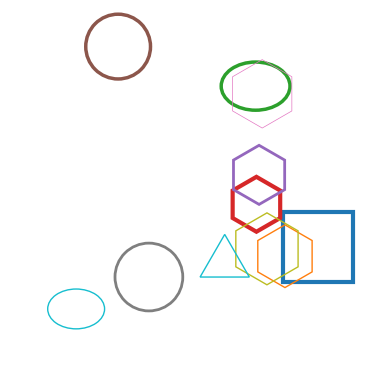[{"shape": "square", "thickness": 3, "radius": 0.46, "center": [0.827, 0.358]}, {"shape": "hexagon", "thickness": 1, "radius": 0.41, "center": [0.74, 0.335]}, {"shape": "oval", "thickness": 2.5, "radius": 0.45, "center": [0.664, 0.776]}, {"shape": "hexagon", "thickness": 3, "radius": 0.36, "center": [0.666, 0.469]}, {"shape": "hexagon", "thickness": 2, "radius": 0.38, "center": [0.673, 0.546]}, {"shape": "circle", "thickness": 2.5, "radius": 0.42, "center": [0.307, 0.879]}, {"shape": "hexagon", "thickness": 0.5, "radius": 0.44, "center": [0.681, 0.756]}, {"shape": "circle", "thickness": 2, "radius": 0.44, "center": [0.387, 0.28]}, {"shape": "hexagon", "thickness": 1, "radius": 0.47, "center": [0.693, 0.354]}, {"shape": "triangle", "thickness": 1, "radius": 0.37, "center": [0.584, 0.317]}, {"shape": "oval", "thickness": 1, "radius": 0.37, "center": [0.198, 0.198]}]